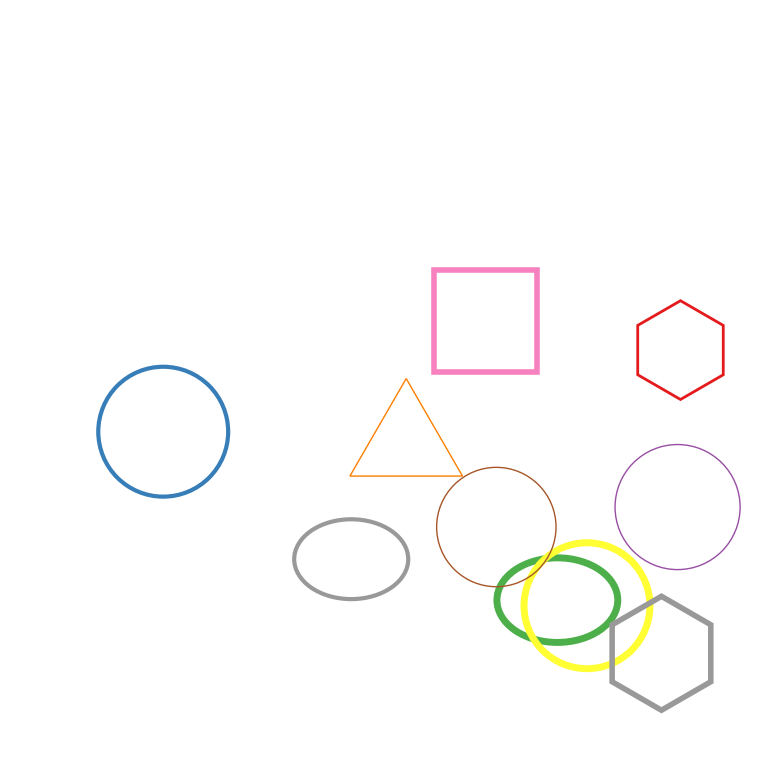[{"shape": "hexagon", "thickness": 1, "radius": 0.32, "center": [0.884, 0.545]}, {"shape": "circle", "thickness": 1.5, "radius": 0.42, "center": [0.212, 0.439]}, {"shape": "oval", "thickness": 2.5, "radius": 0.39, "center": [0.724, 0.221]}, {"shape": "circle", "thickness": 0.5, "radius": 0.41, "center": [0.88, 0.341]}, {"shape": "triangle", "thickness": 0.5, "radius": 0.42, "center": [0.528, 0.424]}, {"shape": "circle", "thickness": 2.5, "radius": 0.41, "center": [0.762, 0.213]}, {"shape": "circle", "thickness": 0.5, "radius": 0.39, "center": [0.645, 0.316]}, {"shape": "square", "thickness": 2, "radius": 0.33, "center": [0.63, 0.583]}, {"shape": "hexagon", "thickness": 2, "radius": 0.37, "center": [0.859, 0.152]}, {"shape": "oval", "thickness": 1.5, "radius": 0.37, "center": [0.456, 0.274]}]